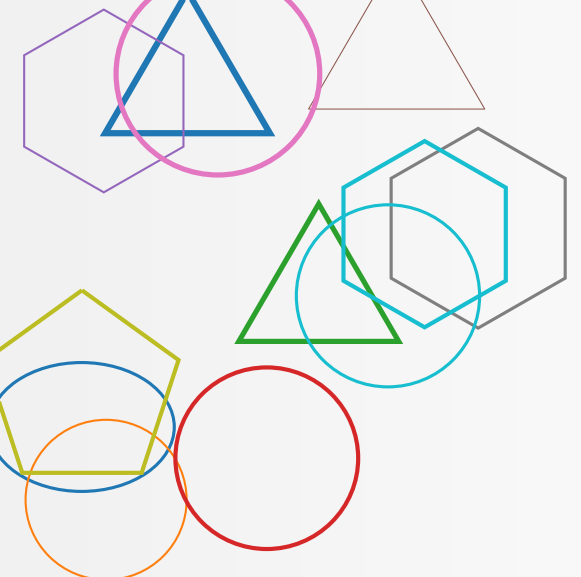[{"shape": "triangle", "thickness": 3, "radius": 0.82, "center": [0.323, 0.85]}, {"shape": "oval", "thickness": 1.5, "radius": 0.8, "center": [0.14, 0.26]}, {"shape": "circle", "thickness": 1, "radius": 0.69, "center": [0.183, 0.134]}, {"shape": "triangle", "thickness": 2.5, "radius": 0.79, "center": [0.548, 0.487]}, {"shape": "circle", "thickness": 2, "radius": 0.79, "center": [0.459, 0.206]}, {"shape": "hexagon", "thickness": 1, "radius": 0.79, "center": [0.179, 0.824]}, {"shape": "triangle", "thickness": 0.5, "radius": 0.88, "center": [0.682, 0.898]}, {"shape": "circle", "thickness": 2.5, "radius": 0.88, "center": [0.375, 0.871]}, {"shape": "hexagon", "thickness": 1.5, "radius": 0.86, "center": [0.823, 0.604]}, {"shape": "pentagon", "thickness": 2, "radius": 0.87, "center": [0.141, 0.322]}, {"shape": "circle", "thickness": 1.5, "radius": 0.79, "center": [0.667, 0.487]}, {"shape": "hexagon", "thickness": 2, "radius": 0.81, "center": [0.731, 0.594]}]